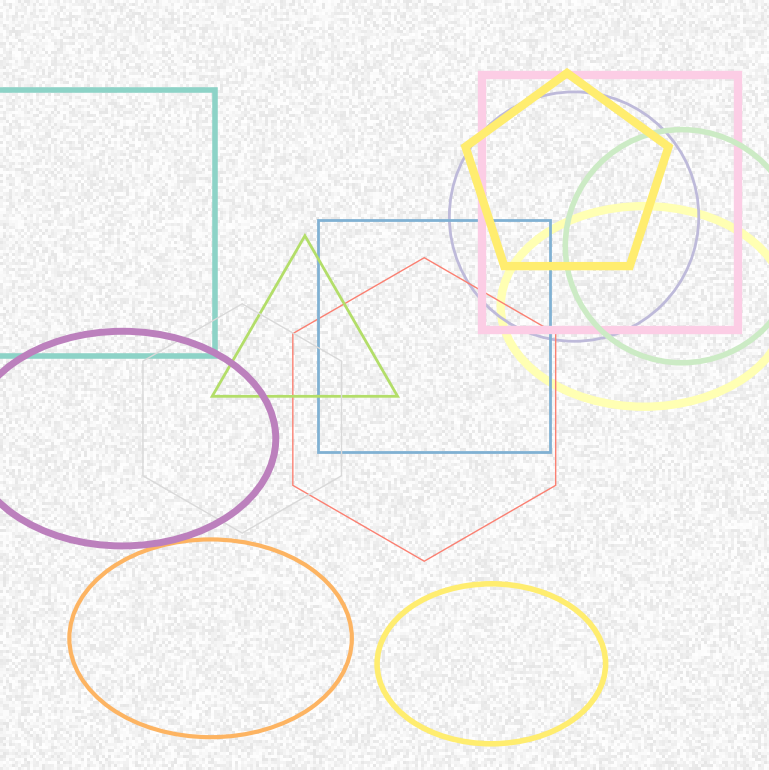[{"shape": "square", "thickness": 2, "radius": 0.86, "center": [0.106, 0.71]}, {"shape": "oval", "thickness": 3, "radius": 0.93, "center": [0.836, 0.602]}, {"shape": "circle", "thickness": 1, "radius": 0.81, "center": [0.746, 0.719]}, {"shape": "hexagon", "thickness": 0.5, "radius": 0.99, "center": [0.551, 0.468]}, {"shape": "square", "thickness": 1, "radius": 0.75, "center": [0.563, 0.564]}, {"shape": "oval", "thickness": 1.5, "radius": 0.92, "center": [0.274, 0.171]}, {"shape": "triangle", "thickness": 1, "radius": 0.7, "center": [0.396, 0.555]}, {"shape": "square", "thickness": 3, "radius": 0.83, "center": [0.792, 0.737]}, {"shape": "hexagon", "thickness": 0.5, "radius": 0.74, "center": [0.315, 0.457]}, {"shape": "oval", "thickness": 2.5, "radius": 1.0, "center": [0.159, 0.43]}, {"shape": "circle", "thickness": 2, "radius": 0.76, "center": [0.886, 0.68]}, {"shape": "pentagon", "thickness": 3, "radius": 0.69, "center": [0.736, 0.767]}, {"shape": "oval", "thickness": 2, "radius": 0.74, "center": [0.638, 0.138]}]